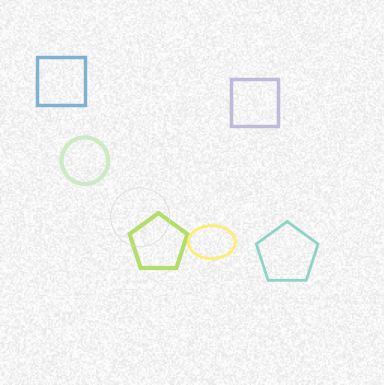[{"shape": "pentagon", "thickness": 2, "radius": 0.42, "center": [0.746, 0.34]}, {"shape": "square", "thickness": 2.5, "radius": 0.3, "center": [0.661, 0.733]}, {"shape": "square", "thickness": 2.5, "radius": 0.31, "center": [0.159, 0.79]}, {"shape": "pentagon", "thickness": 3, "radius": 0.39, "center": [0.412, 0.368]}, {"shape": "circle", "thickness": 0.5, "radius": 0.38, "center": [0.364, 0.436]}, {"shape": "circle", "thickness": 3, "radius": 0.3, "center": [0.22, 0.582]}, {"shape": "oval", "thickness": 2, "radius": 0.31, "center": [0.55, 0.371]}]